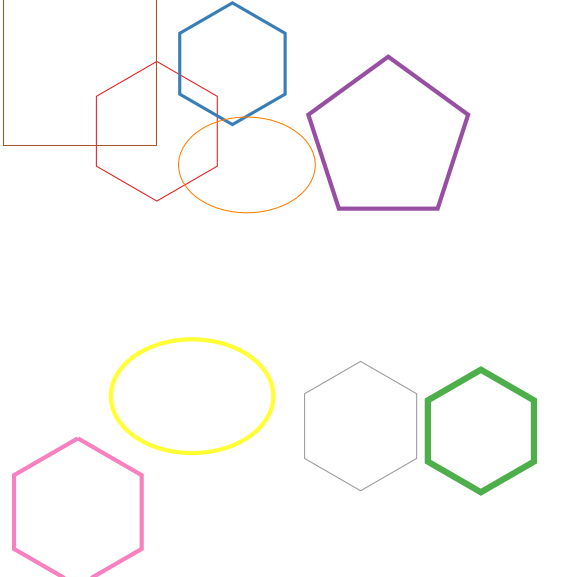[{"shape": "hexagon", "thickness": 0.5, "radius": 0.6, "center": [0.272, 0.772]}, {"shape": "hexagon", "thickness": 1.5, "radius": 0.53, "center": [0.402, 0.889]}, {"shape": "hexagon", "thickness": 3, "radius": 0.53, "center": [0.833, 0.253]}, {"shape": "pentagon", "thickness": 2, "radius": 0.73, "center": [0.672, 0.756]}, {"shape": "oval", "thickness": 0.5, "radius": 0.59, "center": [0.428, 0.714]}, {"shape": "oval", "thickness": 2, "radius": 0.7, "center": [0.333, 0.313]}, {"shape": "square", "thickness": 0.5, "radius": 0.66, "center": [0.137, 0.88]}, {"shape": "hexagon", "thickness": 2, "radius": 0.64, "center": [0.135, 0.112]}, {"shape": "hexagon", "thickness": 0.5, "radius": 0.56, "center": [0.624, 0.261]}]